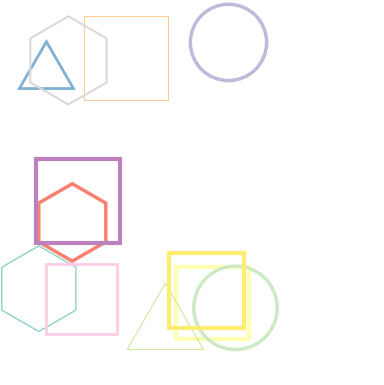[{"shape": "hexagon", "thickness": 1, "radius": 0.56, "center": [0.101, 0.25]}, {"shape": "square", "thickness": 3, "radius": 0.47, "center": [0.551, 0.213]}, {"shape": "circle", "thickness": 2.5, "radius": 0.5, "center": [0.593, 0.89]}, {"shape": "hexagon", "thickness": 2.5, "radius": 0.5, "center": [0.188, 0.422]}, {"shape": "triangle", "thickness": 2, "radius": 0.41, "center": [0.121, 0.811]}, {"shape": "square", "thickness": 0.5, "radius": 0.54, "center": [0.328, 0.849]}, {"shape": "triangle", "thickness": 0.5, "radius": 0.57, "center": [0.43, 0.15]}, {"shape": "square", "thickness": 2, "radius": 0.46, "center": [0.212, 0.223]}, {"shape": "hexagon", "thickness": 1.5, "radius": 0.57, "center": [0.178, 0.843]}, {"shape": "square", "thickness": 3, "radius": 0.55, "center": [0.202, 0.478]}, {"shape": "circle", "thickness": 2.5, "radius": 0.54, "center": [0.612, 0.2]}, {"shape": "square", "thickness": 3, "radius": 0.49, "center": [0.535, 0.246]}]